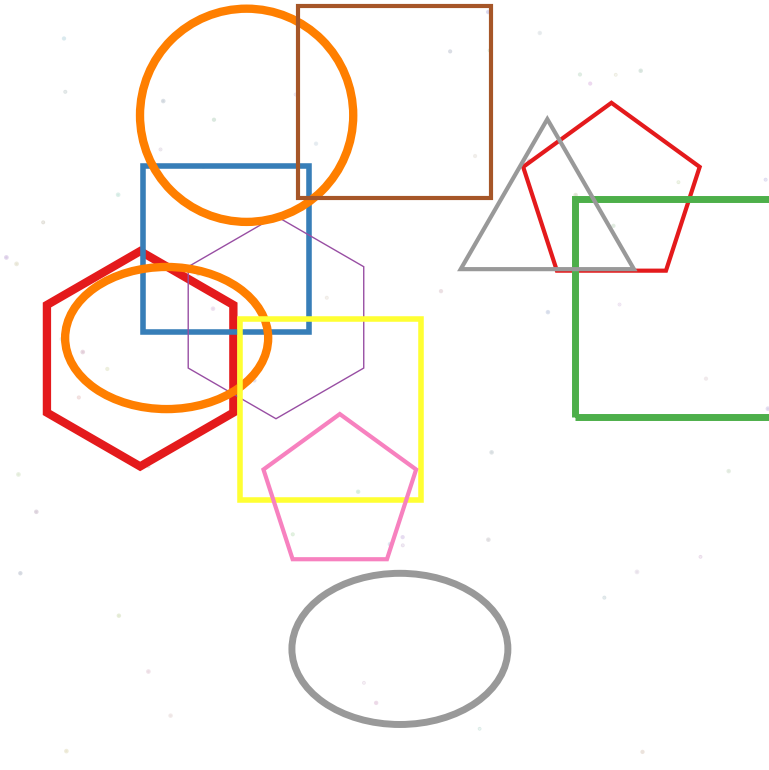[{"shape": "pentagon", "thickness": 1.5, "radius": 0.6, "center": [0.794, 0.746]}, {"shape": "hexagon", "thickness": 3, "radius": 0.7, "center": [0.182, 0.534]}, {"shape": "square", "thickness": 2, "radius": 0.54, "center": [0.293, 0.676]}, {"shape": "square", "thickness": 2.5, "radius": 0.71, "center": [0.888, 0.6]}, {"shape": "hexagon", "thickness": 0.5, "radius": 0.66, "center": [0.358, 0.588]}, {"shape": "oval", "thickness": 3, "radius": 0.66, "center": [0.216, 0.561]}, {"shape": "circle", "thickness": 3, "radius": 0.69, "center": [0.32, 0.85]}, {"shape": "square", "thickness": 2, "radius": 0.59, "center": [0.429, 0.468]}, {"shape": "square", "thickness": 1.5, "radius": 0.62, "center": [0.512, 0.867]}, {"shape": "pentagon", "thickness": 1.5, "radius": 0.52, "center": [0.441, 0.358]}, {"shape": "oval", "thickness": 2.5, "radius": 0.7, "center": [0.519, 0.157]}, {"shape": "triangle", "thickness": 1.5, "radius": 0.65, "center": [0.711, 0.715]}]